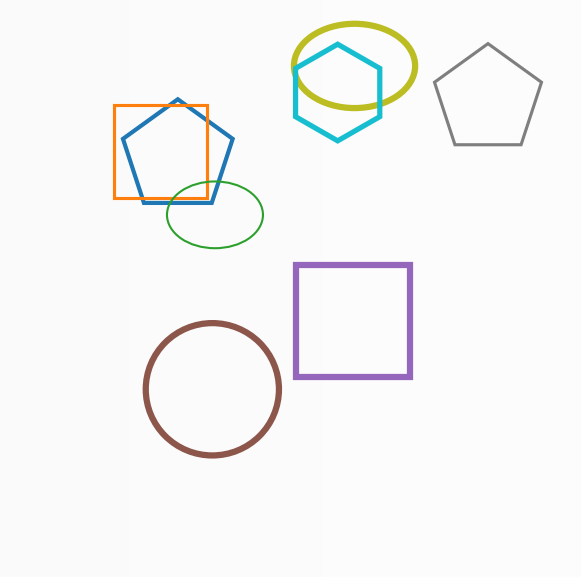[{"shape": "pentagon", "thickness": 2, "radius": 0.5, "center": [0.306, 0.728]}, {"shape": "square", "thickness": 1.5, "radius": 0.4, "center": [0.276, 0.737]}, {"shape": "oval", "thickness": 1, "radius": 0.41, "center": [0.37, 0.627]}, {"shape": "square", "thickness": 3, "radius": 0.49, "center": [0.607, 0.443]}, {"shape": "circle", "thickness": 3, "radius": 0.57, "center": [0.365, 0.325]}, {"shape": "pentagon", "thickness": 1.5, "radius": 0.48, "center": [0.84, 0.827]}, {"shape": "oval", "thickness": 3, "radius": 0.52, "center": [0.61, 0.885]}, {"shape": "hexagon", "thickness": 2.5, "radius": 0.42, "center": [0.581, 0.839]}]